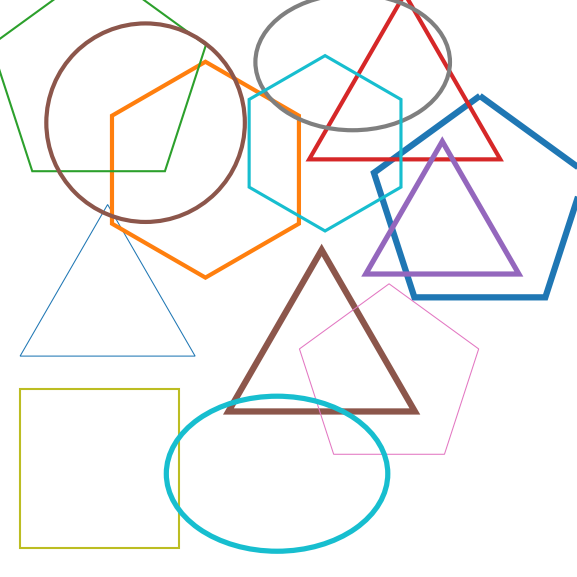[{"shape": "triangle", "thickness": 0.5, "radius": 0.87, "center": [0.186, 0.47]}, {"shape": "pentagon", "thickness": 3, "radius": 0.96, "center": [0.831, 0.64]}, {"shape": "hexagon", "thickness": 2, "radius": 0.93, "center": [0.356, 0.705]}, {"shape": "pentagon", "thickness": 1, "radius": 0.98, "center": [0.171, 0.861]}, {"shape": "triangle", "thickness": 2, "radius": 0.96, "center": [0.701, 0.819]}, {"shape": "triangle", "thickness": 2.5, "radius": 0.77, "center": [0.766, 0.601]}, {"shape": "circle", "thickness": 2, "radius": 0.86, "center": [0.252, 0.787]}, {"shape": "triangle", "thickness": 3, "radius": 0.93, "center": [0.557, 0.38]}, {"shape": "pentagon", "thickness": 0.5, "radius": 0.82, "center": [0.674, 0.345]}, {"shape": "oval", "thickness": 2, "radius": 0.84, "center": [0.611, 0.892]}, {"shape": "square", "thickness": 1, "radius": 0.69, "center": [0.172, 0.188]}, {"shape": "hexagon", "thickness": 1.5, "radius": 0.76, "center": [0.563, 0.751]}, {"shape": "oval", "thickness": 2.5, "radius": 0.96, "center": [0.48, 0.179]}]